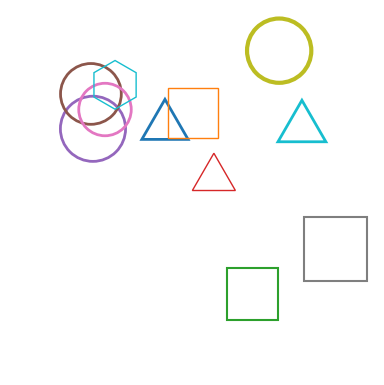[{"shape": "triangle", "thickness": 2, "radius": 0.35, "center": [0.428, 0.673]}, {"shape": "square", "thickness": 1, "radius": 0.33, "center": [0.502, 0.708]}, {"shape": "square", "thickness": 1.5, "radius": 0.34, "center": [0.656, 0.237]}, {"shape": "triangle", "thickness": 1, "radius": 0.32, "center": [0.556, 0.537]}, {"shape": "circle", "thickness": 2, "radius": 0.42, "center": [0.241, 0.665]}, {"shape": "circle", "thickness": 2, "radius": 0.39, "center": [0.236, 0.756]}, {"shape": "circle", "thickness": 2, "radius": 0.34, "center": [0.273, 0.716]}, {"shape": "square", "thickness": 1.5, "radius": 0.41, "center": [0.872, 0.353]}, {"shape": "circle", "thickness": 3, "radius": 0.42, "center": [0.725, 0.868]}, {"shape": "hexagon", "thickness": 1, "radius": 0.32, "center": [0.299, 0.78]}, {"shape": "triangle", "thickness": 2, "radius": 0.36, "center": [0.784, 0.668]}]